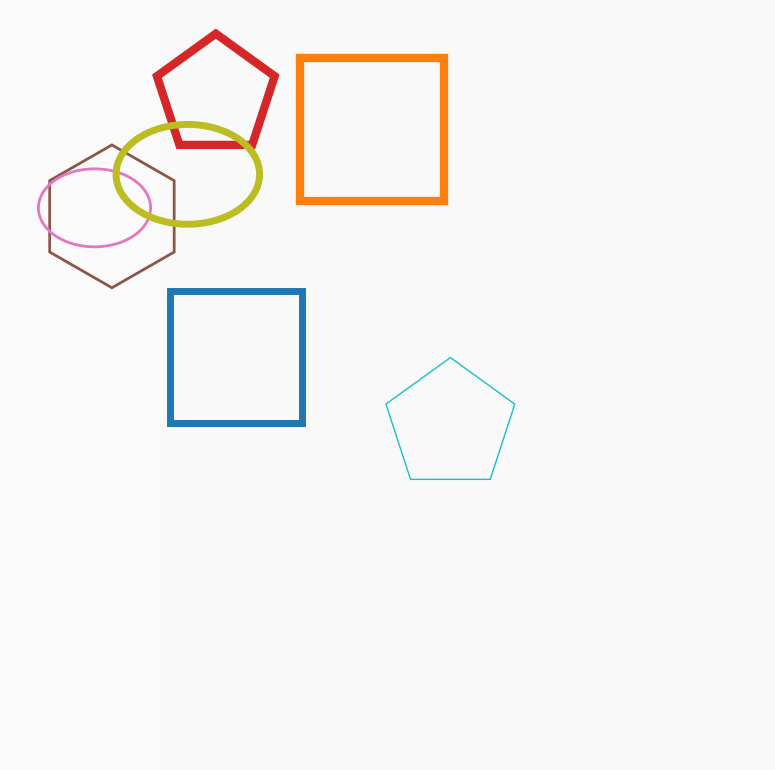[{"shape": "square", "thickness": 2.5, "radius": 0.43, "center": [0.304, 0.536]}, {"shape": "square", "thickness": 3, "radius": 0.47, "center": [0.48, 0.832]}, {"shape": "pentagon", "thickness": 3, "radius": 0.4, "center": [0.278, 0.876]}, {"shape": "hexagon", "thickness": 1, "radius": 0.46, "center": [0.144, 0.719]}, {"shape": "oval", "thickness": 1, "radius": 0.36, "center": [0.122, 0.73]}, {"shape": "oval", "thickness": 2.5, "radius": 0.46, "center": [0.242, 0.774]}, {"shape": "pentagon", "thickness": 0.5, "radius": 0.44, "center": [0.581, 0.448]}]